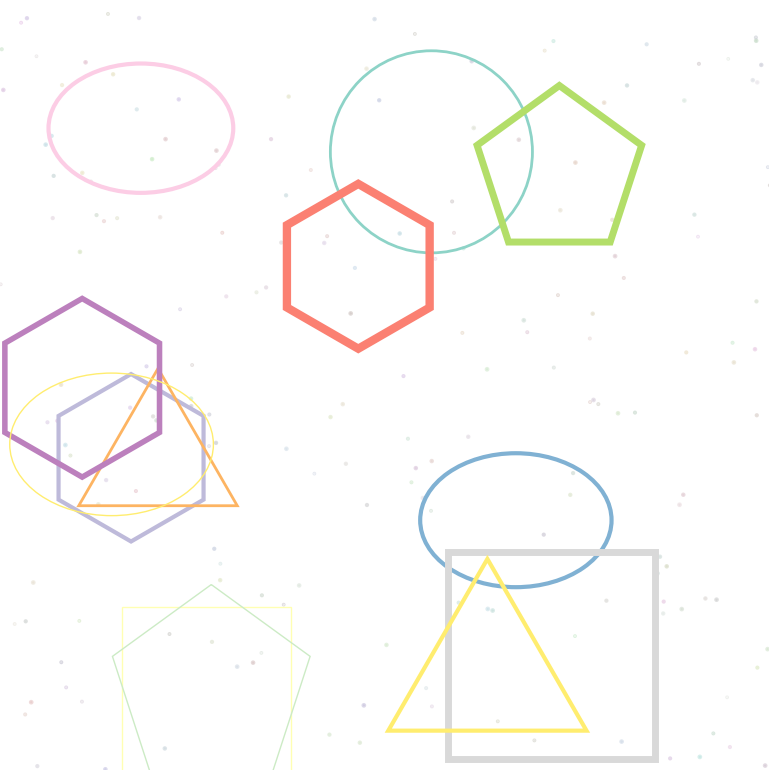[{"shape": "circle", "thickness": 1, "radius": 0.66, "center": [0.56, 0.803]}, {"shape": "square", "thickness": 0.5, "radius": 0.55, "center": [0.268, 0.102]}, {"shape": "hexagon", "thickness": 1.5, "radius": 0.54, "center": [0.17, 0.405]}, {"shape": "hexagon", "thickness": 3, "radius": 0.54, "center": [0.465, 0.654]}, {"shape": "oval", "thickness": 1.5, "radius": 0.62, "center": [0.67, 0.324]}, {"shape": "triangle", "thickness": 1, "radius": 0.59, "center": [0.205, 0.403]}, {"shape": "pentagon", "thickness": 2.5, "radius": 0.56, "center": [0.726, 0.777]}, {"shape": "oval", "thickness": 1.5, "radius": 0.6, "center": [0.183, 0.834]}, {"shape": "square", "thickness": 2.5, "radius": 0.67, "center": [0.717, 0.149]}, {"shape": "hexagon", "thickness": 2, "radius": 0.58, "center": [0.107, 0.496]}, {"shape": "pentagon", "thickness": 0.5, "radius": 0.67, "center": [0.274, 0.106]}, {"shape": "triangle", "thickness": 1.5, "radius": 0.74, "center": [0.633, 0.125]}, {"shape": "oval", "thickness": 0.5, "radius": 0.66, "center": [0.145, 0.423]}]